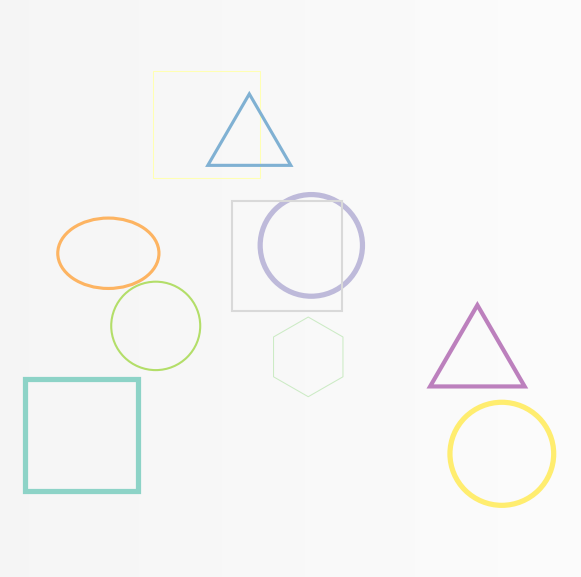[{"shape": "square", "thickness": 2.5, "radius": 0.48, "center": [0.14, 0.246]}, {"shape": "square", "thickness": 0.5, "radius": 0.46, "center": [0.355, 0.784]}, {"shape": "circle", "thickness": 2.5, "radius": 0.44, "center": [0.536, 0.574]}, {"shape": "triangle", "thickness": 1.5, "radius": 0.41, "center": [0.429, 0.754]}, {"shape": "oval", "thickness": 1.5, "radius": 0.44, "center": [0.186, 0.561]}, {"shape": "circle", "thickness": 1, "radius": 0.38, "center": [0.268, 0.435]}, {"shape": "square", "thickness": 1, "radius": 0.47, "center": [0.494, 0.556]}, {"shape": "triangle", "thickness": 2, "radius": 0.47, "center": [0.821, 0.377]}, {"shape": "hexagon", "thickness": 0.5, "radius": 0.34, "center": [0.53, 0.381]}, {"shape": "circle", "thickness": 2.5, "radius": 0.45, "center": [0.863, 0.213]}]